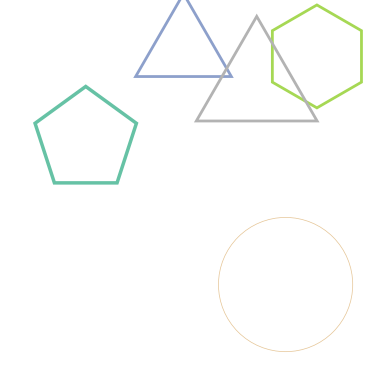[{"shape": "pentagon", "thickness": 2.5, "radius": 0.69, "center": [0.223, 0.637]}, {"shape": "triangle", "thickness": 2, "radius": 0.72, "center": [0.477, 0.873]}, {"shape": "hexagon", "thickness": 2, "radius": 0.67, "center": [0.823, 0.853]}, {"shape": "circle", "thickness": 0.5, "radius": 0.87, "center": [0.742, 0.261]}, {"shape": "triangle", "thickness": 2, "radius": 0.91, "center": [0.667, 0.776]}]